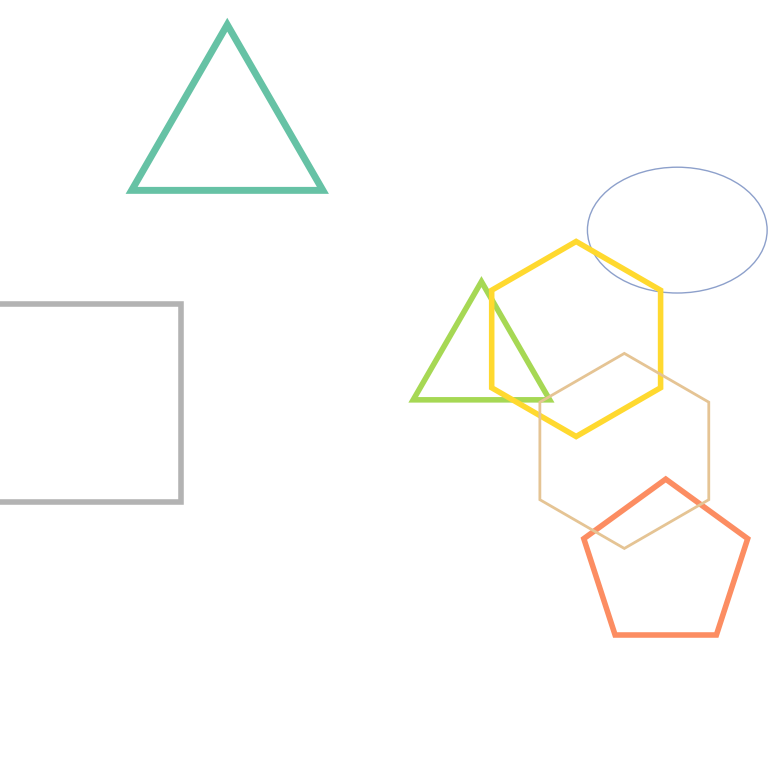[{"shape": "triangle", "thickness": 2.5, "radius": 0.72, "center": [0.295, 0.824]}, {"shape": "pentagon", "thickness": 2, "radius": 0.56, "center": [0.865, 0.266]}, {"shape": "oval", "thickness": 0.5, "radius": 0.58, "center": [0.88, 0.701]}, {"shape": "triangle", "thickness": 2, "radius": 0.51, "center": [0.625, 0.532]}, {"shape": "hexagon", "thickness": 2, "radius": 0.63, "center": [0.748, 0.56]}, {"shape": "hexagon", "thickness": 1, "radius": 0.63, "center": [0.811, 0.414]}, {"shape": "square", "thickness": 2, "radius": 0.64, "center": [0.107, 0.476]}]